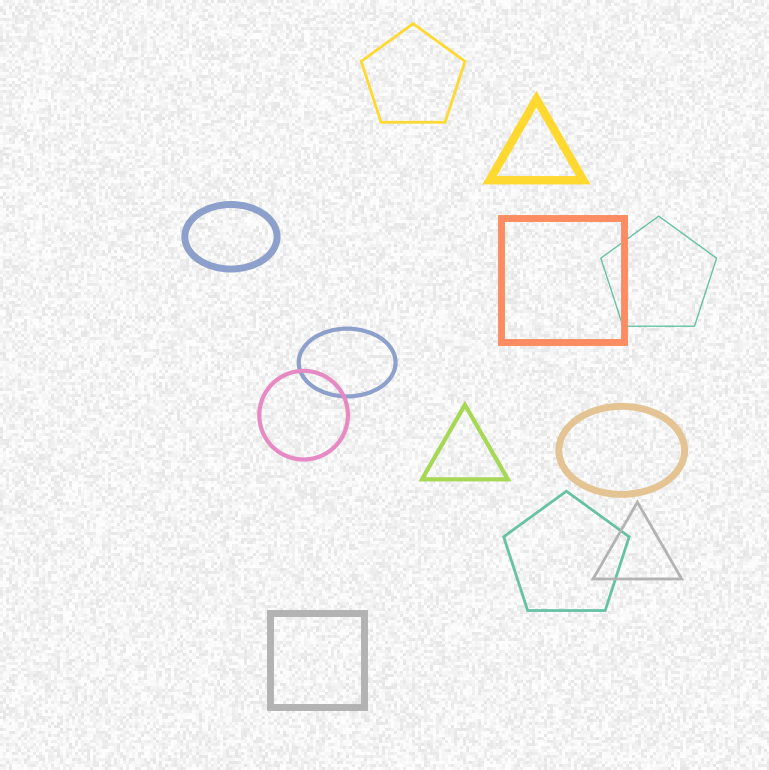[{"shape": "pentagon", "thickness": 0.5, "radius": 0.4, "center": [0.855, 0.64]}, {"shape": "pentagon", "thickness": 1, "radius": 0.43, "center": [0.736, 0.276]}, {"shape": "square", "thickness": 2.5, "radius": 0.4, "center": [0.73, 0.636]}, {"shape": "oval", "thickness": 1.5, "radius": 0.31, "center": [0.451, 0.529]}, {"shape": "oval", "thickness": 2.5, "radius": 0.3, "center": [0.3, 0.693]}, {"shape": "circle", "thickness": 1.5, "radius": 0.29, "center": [0.394, 0.461]}, {"shape": "triangle", "thickness": 1.5, "radius": 0.32, "center": [0.604, 0.41]}, {"shape": "pentagon", "thickness": 1, "radius": 0.35, "center": [0.536, 0.899]}, {"shape": "triangle", "thickness": 3, "radius": 0.35, "center": [0.697, 0.801]}, {"shape": "oval", "thickness": 2.5, "radius": 0.41, "center": [0.807, 0.415]}, {"shape": "square", "thickness": 2.5, "radius": 0.31, "center": [0.412, 0.143]}, {"shape": "triangle", "thickness": 1, "radius": 0.33, "center": [0.828, 0.281]}]